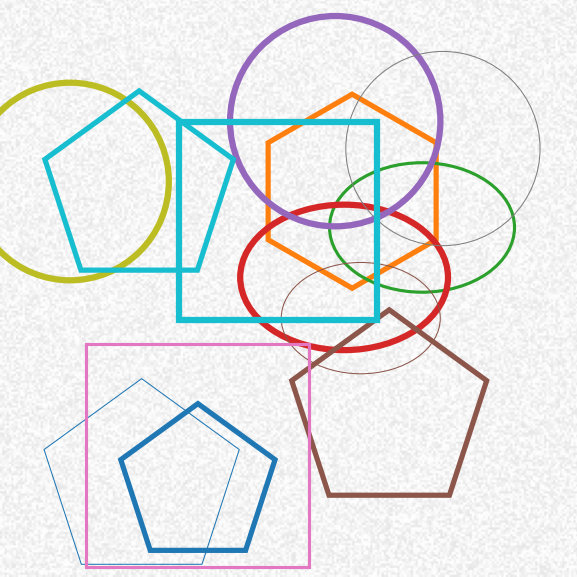[{"shape": "pentagon", "thickness": 0.5, "radius": 0.89, "center": [0.245, 0.166]}, {"shape": "pentagon", "thickness": 2.5, "radius": 0.7, "center": [0.343, 0.16]}, {"shape": "hexagon", "thickness": 2.5, "radius": 0.84, "center": [0.61, 0.668]}, {"shape": "oval", "thickness": 1.5, "radius": 0.8, "center": [0.731, 0.605]}, {"shape": "oval", "thickness": 3, "radius": 0.9, "center": [0.596, 0.519]}, {"shape": "circle", "thickness": 3, "radius": 0.91, "center": [0.58, 0.789]}, {"shape": "pentagon", "thickness": 2.5, "radius": 0.89, "center": [0.674, 0.285]}, {"shape": "oval", "thickness": 0.5, "radius": 0.69, "center": [0.625, 0.448]}, {"shape": "square", "thickness": 1.5, "radius": 0.96, "center": [0.342, 0.211]}, {"shape": "circle", "thickness": 0.5, "radius": 0.84, "center": [0.767, 0.742]}, {"shape": "circle", "thickness": 3, "radius": 0.86, "center": [0.121, 0.685]}, {"shape": "pentagon", "thickness": 2.5, "radius": 0.86, "center": [0.241, 0.67]}, {"shape": "square", "thickness": 3, "radius": 0.86, "center": [0.482, 0.617]}]